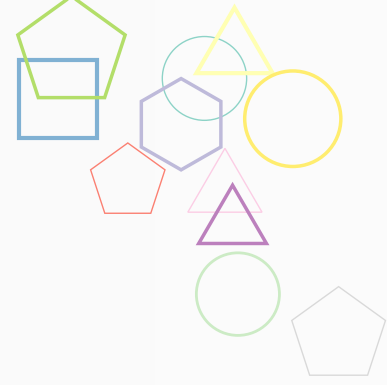[{"shape": "circle", "thickness": 1, "radius": 0.54, "center": [0.528, 0.796]}, {"shape": "triangle", "thickness": 3, "radius": 0.57, "center": [0.605, 0.867]}, {"shape": "hexagon", "thickness": 2.5, "radius": 0.59, "center": [0.467, 0.677]}, {"shape": "pentagon", "thickness": 1, "radius": 0.5, "center": [0.33, 0.528]}, {"shape": "square", "thickness": 3, "radius": 0.5, "center": [0.149, 0.742]}, {"shape": "pentagon", "thickness": 2.5, "radius": 0.73, "center": [0.184, 0.864]}, {"shape": "triangle", "thickness": 1, "radius": 0.55, "center": [0.58, 0.504]}, {"shape": "pentagon", "thickness": 1, "radius": 0.64, "center": [0.874, 0.128]}, {"shape": "triangle", "thickness": 2.5, "radius": 0.5, "center": [0.6, 0.418]}, {"shape": "circle", "thickness": 2, "radius": 0.54, "center": [0.614, 0.236]}, {"shape": "circle", "thickness": 2.5, "radius": 0.62, "center": [0.756, 0.692]}]